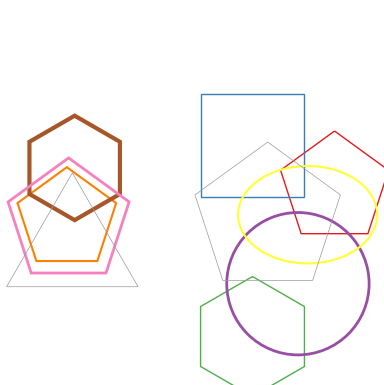[{"shape": "pentagon", "thickness": 1, "radius": 0.74, "center": [0.869, 0.512]}, {"shape": "square", "thickness": 1, "radius": 0.67, "center": [0.656, 0.621]}, {"shape": "hexagon", "thickness": 1, "radius": 0.78, "center": [0.656, 0.126]}, {"shape": "circle", "thickness": 2, "radius": 0.92, "center": [0.774, 0.263]}, {"shape": "pentagon", "thickness": 1.5, "radius": 0.67, "center": [0.174, 0.431]}, {"shape": "oval", "thickness": 1.5, "radius": 0.9, "center": [0.799, 0.442]}, {"shape": "hexagon", "thickness": 3, "radius": 0.68, "center": [0.194, 0.564]}, {"shape": "pentagon", "thickness": 2, "radius": 0.83, "center": [0.178, 0.425]}, {"shape": "pentagon", "thickness": 0.5, "radius": 0.99, "center": [0.695, 0.432]}, {"shape": "triangle", "thickness": 0.5, "radius": 0.99, "center": [0.188, 0.354]}]